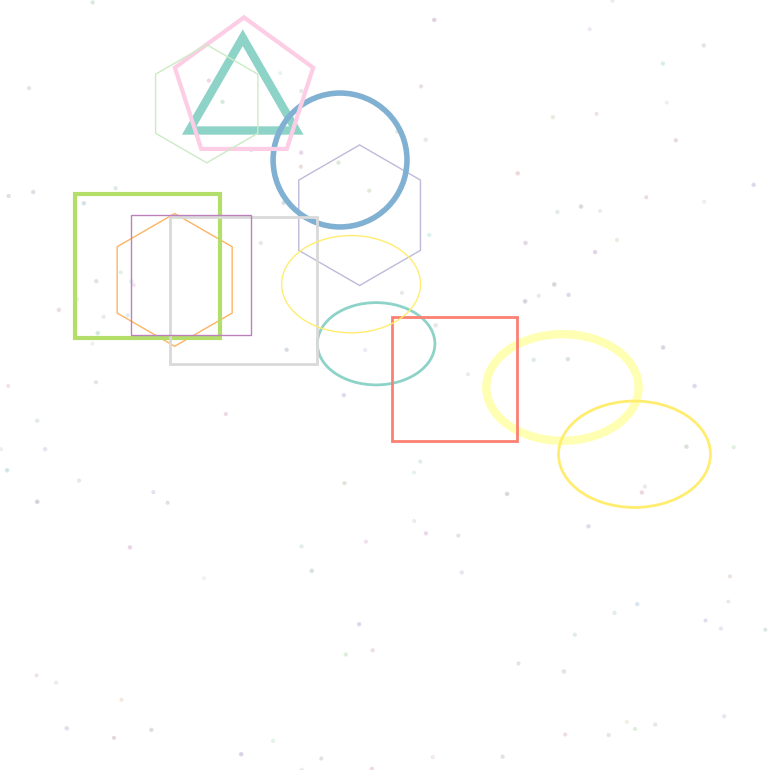[{"shape": "oval", "thickness": 1, "radius": 0.38, "center": [0.488, 0.554]}, {"shape": "triangle", "thickness": 3, "radius": 0.4, "center": [0.315, 0.871]}, {"shape": "oval", "thickness": 3, "radius": 0.49, "center": [0.73, 0.497]}, {"shape": "hexagon", "thickness": 0.5, "radius": 0.46, "center": [0.467, 0.721]}, {"shape": "square", "thickness": 1, "radius": 0.4, "center": [0.59, 0.508]}, {"shape": "circle", "thickness": 2, "radius": 0.43, "center": [0.442, 0.792]}, {"shape": "hexagon", "thickness": 0.5, "radius": 0.43, "center": [0.227, 0.636]}, {"shape": "square", "thickness": 1.5, "radius": 0.47, "center": [0.192, 0.655]}, {"shape": "pentagon", "thickness": 1.5, "radius": 0.47, "center": [0.317, 0.883]}, {"shape": "square", "thickness": 1, "radius": 0.48, "center": [0.316, 0.623]}, {"shape": "square", "thickness": 0.5, "radius": 0.39, "center": [0.248, 0.643]}, {"shape": "hexagon", "thickness": 0.5, "radius": 0.38, "center": [0.268, 0.865]}, {"shape": "oval", "thickness": 1, "radius": 0.49, "center": [0.824, 0.41]}, {"shape": "oval", "thickness": 0.5, "radius": 0.45, "center": [0.456, 0.631]}]